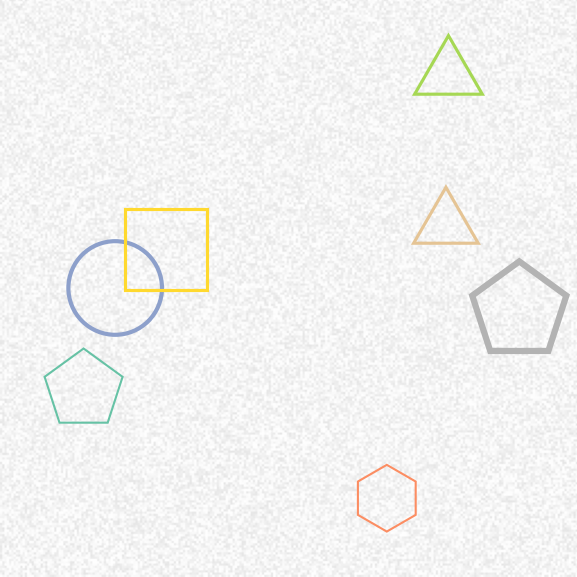[{"shape": "pentagon", "thickness": 1, "radius": 0.35, "center": [0.145, 0.325]}, {"shape": "hexagon", "thickness": 1, "radius": 0.29, "center": [0.67, 0.136]}, {"shape": "circle", "thickness": 2, "radius": 0.41, "center": [0.199, 0.5]}, {"shape": "triangle", "thickness": 1.5, "radius": 0.34, "center": [0.777, 0.87]}, {"shape": "square", "thickness": 1.5, "radius": 0.35, "center": [0.287, 0.567]}, {"shape": "triangle", "thickness": 1.5, "radius": 0.32, "center": [0.772, 0.61]}, {"shape": "pentagon", "thickness": 3, "radius": 0.43, "center": [0.899, 0.461]}]